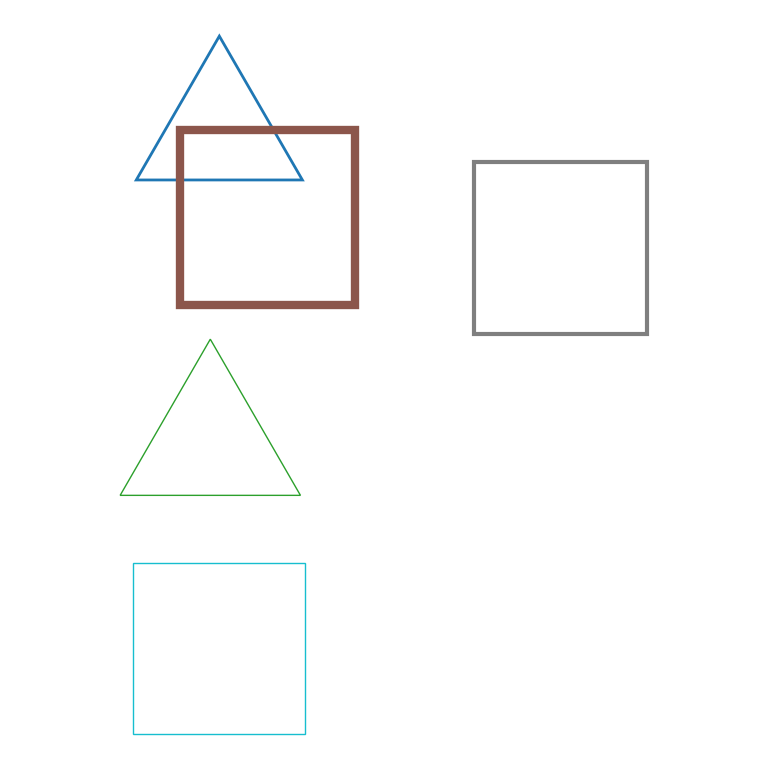[{"shape": "triangle", "thickness": 1, "radius": 0.62, "center": [0.285, 0.829]}, {"shape": "triangle", "thickness": 0.5, "radius": 0.68, "center": [0.273, 0.424]}, {"shape": "square", "thickness": 3, "radius": 0.57, "center": [0.347, 0.718]}, {"shape": "square", "thickness": 1.5, "radius": 0.56, "center": [0.728, 0.678]}, {"shape": "square", "thickness": 0.5, "radius": 0.56, "center": [0.285, 0.158]}]